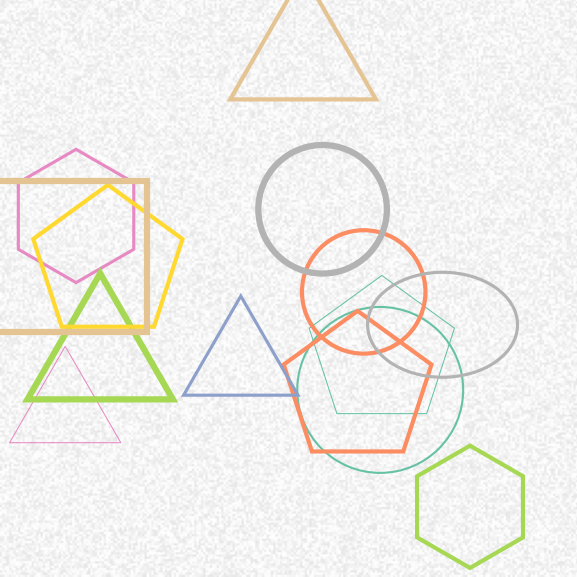[{"shape": "circle", "thickness": 1, "radius": 0.72, "center": [0.658, 0.324]}, {"shape": "pentagon", "thickness": 0.5, "radius": 0.66, "center": [0.661, 0.39]}, {"shape": "pentagon", "thickness": 2, "radius": 0.67, "center": [0.619, 0.326]}, {"shape": "circle", "thickness": 2, "radius": 0.53, "center": [0.63, 0.494]}, {"shape": "triangle", "thickness": 1.5, "radius": 0.57, "center": [0.417, 0.372]}, {"shape": "triangle", "thickness": 0.5, "radius": 0.56, "center": [0.113, 0.288]}, {"shape": "hexagon", "thickness": 1.5, "radius": 0.58, "center": [0.132, 0.625]}, {"shape": "hexagon", "thickness": 2, "radius": 0.53, "center": [0.814, 0.122]}, {"shape": "triangle", "thickness": 3, "radius": 0.73, "center": [0.173, 0.38]}, {"shape": "pentagon", "thickness": 2, "radius": 0.68, "center": [0.187, 0.543]}, {"shape": "triangle", "thickness": 2, "radius": 0.73, "center": [0.525, 0.9]}, {"shape": "square", "thickness": 3, "radius": 0.65, "center": [0.125, 0.555]}, {"shape": "oval", "thickness": 1.5, "radius": 0.65, "center": [0.766, 0.437]}, {"shape": "circle", "thickness": 3, "radius": 0.56, "center": [0.559, 0.637]}]